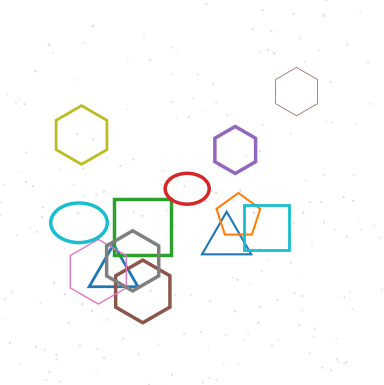[{"shape": "triangle", "thickness": 1.5, "radius": 0.37, "center": [0.589, 0.376]}, {"shape": "triangle", "thickness": 2, "radius": 0.37, "center": [0.295, 0.292]}, {"shape": "pentagon", "thickness": 1.5, "radius": 0.3, "center": [0.619, 0.439]}, {"shape": "square", "thickness": 2.5, "radius": 0.36, "center": [0.37, 0.412]}, {"shape": "oval", "thickness": 2.5, "radius": 0.29, "center": [0.486, 0.51]}, {"shape": "hexagon", "thickness": 2.5, "radius": 0.31, "center": [0.611, 0.61]}, {"shape": "hexagon", "thickness": 2.5, "radius": 0.41, "center": [0.371, 0.243]}, {"shape": "hexagon", "thickness": 0.5, "radius": 0.31, "center": [0.77, 0.762]}, {"shape": "hexagon", "thickness": 1, "radius": 0.42, "center": [0.255, 0.294]}, {"shape": "hexagon", "thickness": 2.5, "radius": 0.39, "center": [0.345, 0.322]}, {"shape": "hexagon", "thickness": 2, "radius": 0.38, "center": [0.212, 0.649]}, {"shape": "oval", "thickness": 2.5, "radius": 0.37, "center": [0.205, 0.421]}, {"shape": "square", "thickness": 2, "radius": 0.29, "center": [0.693, 0.41]}]